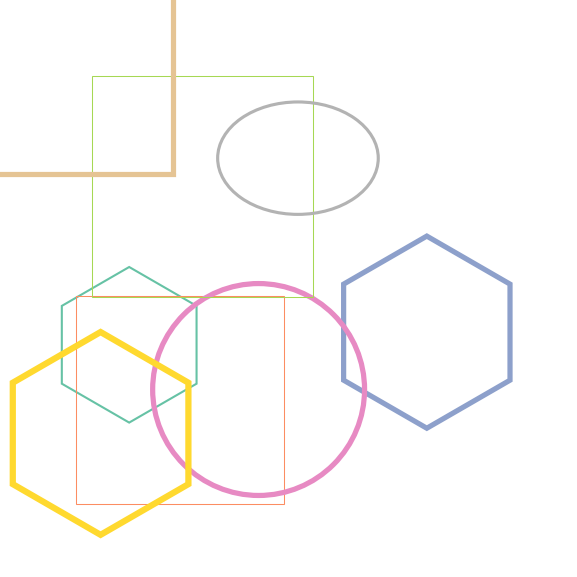[{"shape": "hexagon", "thickness": 1, "radius": 0.67, "center": [0.224, 0.402]}, {"shape": "square", "thickness": 0.5, "radius": 0.9, "center": [0.312, 0.306]}, {"shape": "hexagon", "thickness": 2.5, "radius": 0.83, "center": [0.739, 0.424]}, {"shape": "circle", "thickness": 2.5, "radius": 0.92, "center": [0.448, 0.325]}, {"shape": "square", "thickness": 0.5, "radius": 0.96, "center": [0.351, 0.676]}, {"shape": "hexagon", "thickness": 3, "radius": 0.88, "center": [0.174, 0.249]}, {"shape": "square", "thickness": 2.5, "radius": 0.97, "center": [0.105, 0.892]}, {"shape": "oval", "thickness": 1.5, "radius": 0.7, "center": [0.516, 0.725]}]